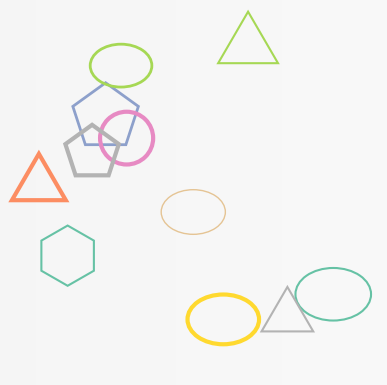[{"shape": "hexagon", "thickness": 1.5, "radius": 0.39, "center": [0.175, 0.336]}, {"shape": "oval", "thickness": 1.5, "radius": 0.49, "center": [0.86, 0.236]}, {"shape": "triangle", "thickness": 3, "radius": 0.4, "center": [0.1, 0.52]}, {"shape": "pentagon", "thickness": 2, "radius": 0.44, "center": [0.273, 0.696]}, {"shape": "circle", "thickness": 3, "radius": 0.34, "center": [0.327, 0.641]}, {"shape": "oval", "thickness": 2, "radius": 0.4, "center": [0.312, 0.83]}, {"shape": "triangle", "thickness": 1.5, "radius": 0.45, "center": [0.64, 0.88]}, {"shape": "oval", "thickness": 3, "radius": 0.46, "center": [0.576, 0.17]}, {"shape": "oval", "thickness": 1, "radius": 0.41, "center": [0.499, 0.449]}, {"shape": "pentagon", "thickness": 3, "radius": 0.36, "center": [0.238, 0.603]}, {"shape": "triangle", "thickness": 1.5, "radius": 0.38, "center": [0.742, 0.178]}]